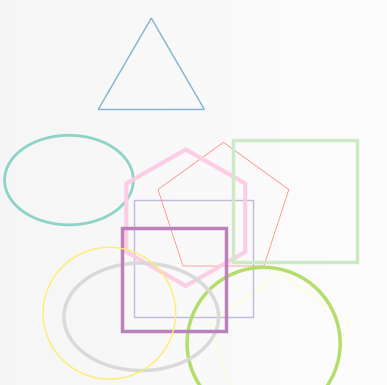[{"shape": "oval", "thickness": 2, "radius": 0.83, "center": [0.178, 0.532]}, {"shape": "pentagon", "thickness": 0.5, "radius": 0.94, "center": [0.722, 0.102]}, {"shape": "square", "thickness": 1, "radius": 0.76, "center": [0.499, 0.328]}, {"shape": "pentagon", "thickness": 0.5, "radius": 0.89, "center": [0.577, 0.453]}, {"shape": "triangle", "thickness": 1, "radius": 0.79, "center": [0.39, 0.795]}, {"shape": "circle", "thickness": 2.5, "radius": 0.99, "center": [0.68, 0.108]}, {"shape": "hexagon", "thickness": 3, "radius": 0.89, "center": [0.479, 0.435]}, {"shape": "oval", "thickness": 2.5, "radius": 1.0, "center": [0.364, 0.177]}, {"shape": "square", "thickness": 2.5, "radius": 0.67, "center": [0.448, 0.274]}, {"shape": "square", "thickness": 2.5, "radius": 0.79, "center": [0.761, 0.478]}, {"shape": "circle", "thickness": 1, "radius": 0.86, "center": [0.282, 0.186]}]